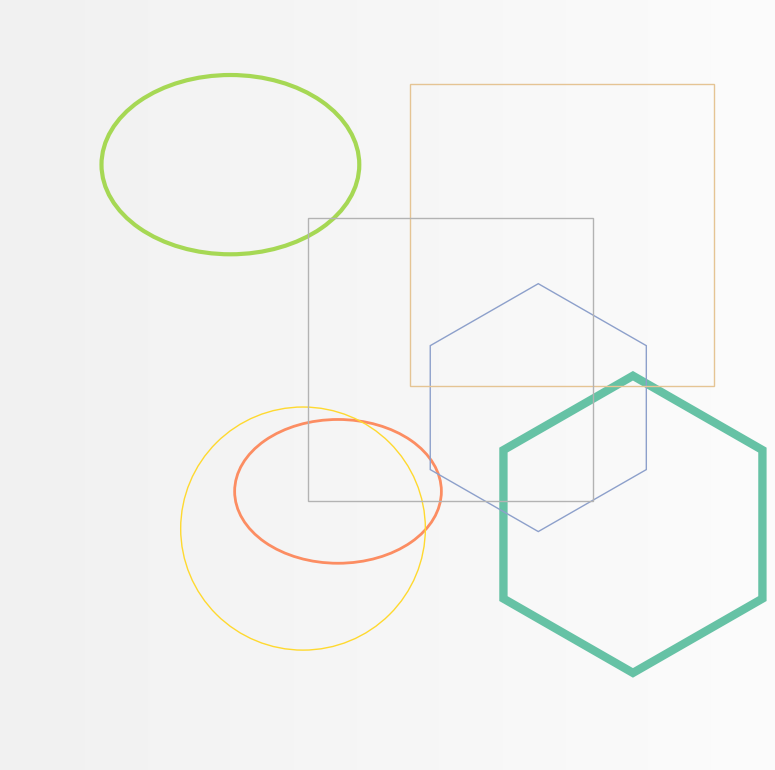[{"shape": "hexagon", "thickness": 3, "radius": 0.96, "center": [0.817, 0.319]}, {"shape": "oval", "thickness": 1, "radius": 0.67, "center": [0.436, 0.362]}, {"shape": "hexagon", "thickness": 0.5, "radius": 0.8, "center": [0.695, 0.471]}, {"shape": "oval", "thickness": 1.5, "radius": 0.83, "center": [0.297, 0.786]}, {"shape": "circle", "thickness": 0.5, "radius": 0.79, "center": [0.391, 0.314]}, {"shape": "square", "thickness": 0.5, "radius": 0.98, "center": [0.725, 0.695]}, {"shape": "square", "thickness": 0.5, "radius": 0.92, "center": [0.582, 0.533]}]